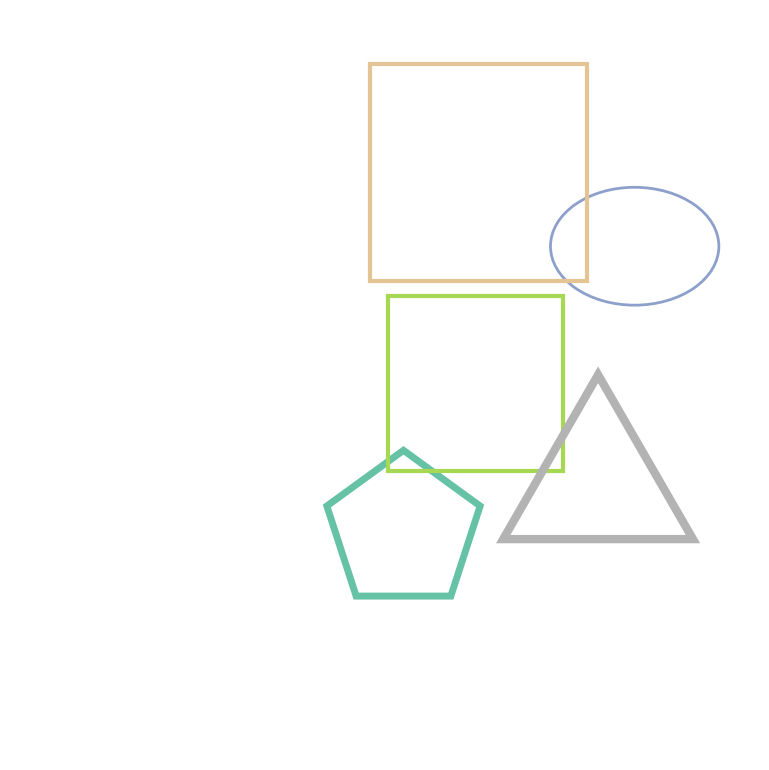[{"shape": "pentagon", "thickness": 2.5, "radius": 0.52, "center": [0.524, 0.311]}, {"shape": "oval", "thickness": 1, "radius": 0.55, "center": [0.824, 0.68]}, {"shape": "square", "thickness": 1.5, "radius": 0.57, "center": [0.618, 0.501]}, {"shape": "square", "thickness": 1.5, "radius": 0.7, "center": [0.622, 0.776]}, {"shape": "triangle", "thickness": 3, "radius": 0.71, "center": [0.777, 0.371]}]